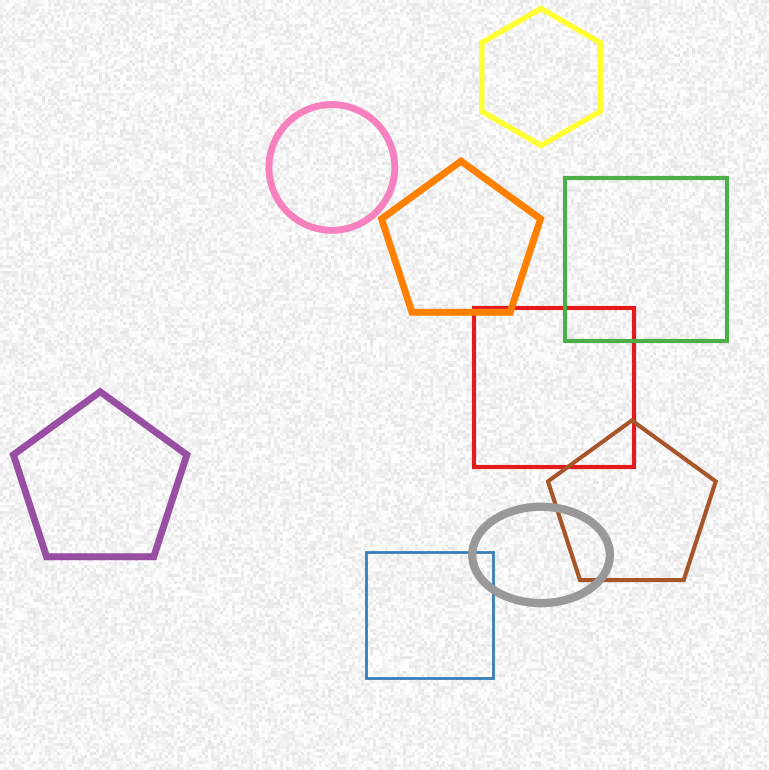[{"shape": "square", "thickness": 1.5, "radius": 0.52, "center": [0.719, 0.497]}, {"shape": "square", "thickness": 1, "radius": 0.41, "center": [0.558, 0.201]}, {"shape": "square", "thickness": 1.5, "radius": 0.53, "center": [0.839, 0.663]}, {"shape": "pentagon", "thickness": 2.5, "radius": 0.59, "center": [0.13, 0.373]}, {"shape": "pentagon", "thickness": 2.5, "radius": 0.54, "center": [0.599, 0.682]}, {"shape": "hexagon", "thickness": 2, "radius": 0.44, "center": [0.703, 0.9]}, {"shape": "pentagon", "thickness": 1.5, "radius": 0.57, "center": [0.821, 0.339]}, {"shape": "circle", "thickness": 2.5, "radius": 0.41, "center": [0.431, 0.783]}, {"shape": "oval", "thickness": 3, "radius": 0.45, "center": [0.703, 0.279]}]